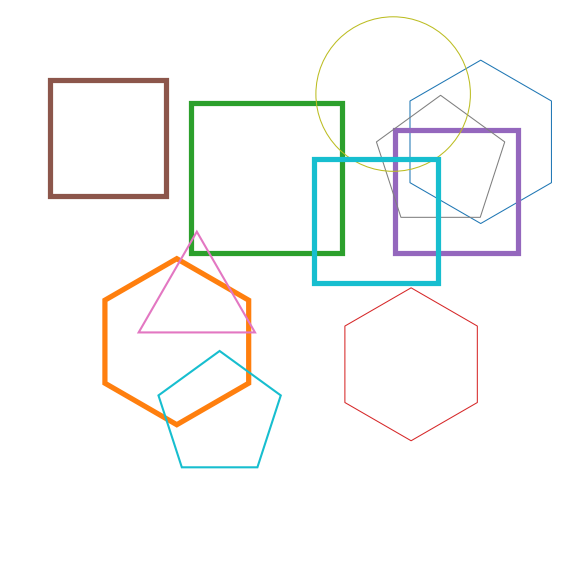[{"shape": "hexagon", "thickness": 0.5, "radius": 0.71, "center": [0.832, 0.754]}, {"shape": "hexagon", "thickness": 2.5, "radius": 0.72, "center": [0.306, 0.407]}, {"shape": "square", "thickness": 2.5, "radius": 0.65, "center": [0.461, 0.691]}, {"shape": "hexagon", "thickness": 0.5, "radius": 0.66, "center": [0.712, 0.368]}, {"shape": "square", "thickness": 2.5, "radius": 0.53, "center": [0.79, 0.667]}, {"shape": "square", "thickness": 2.5, "radius": 0.5, "center": [0.187, 0.76]}, {"shape": "triangle", "thickness": 1, "radius": 0.58, "center": [0.341, 0.482]}, {"shape": "pentagon", "thickness": 0.5, "radius": 0.58, "center": [0.763, 0.717]}, {"shape": "circle", "thickness": 0.5, "radius": 0.67, "center": [0.681, 0.836]}, {"shape": "pentagon", "thickness": 1, "radius": 0.56, "center": [0.38, 0.28]}, {"shape": "square", "thickness": 2.5, "radius": 0.54, "center": [0.651, 0.617]}]